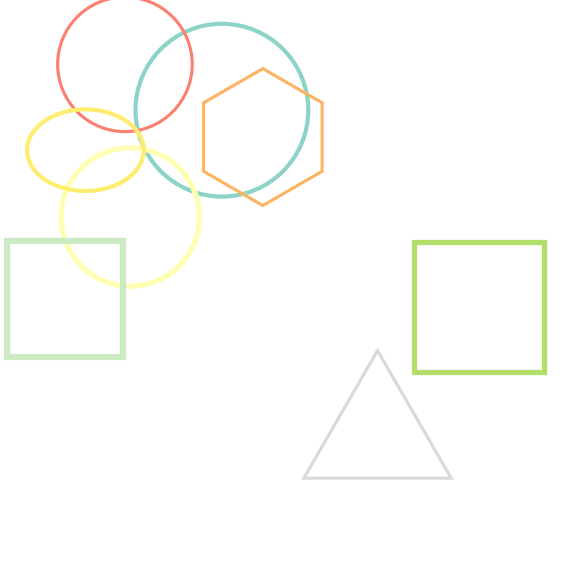[{"shape": "circle", "thickness": 2, "radius": 0.75, "center": [0.384, 0.808]}, {"shape": "circle", "thickness": 2.5, "radius": 0.6, "center": [0.225, 0.623]}, {"shape": "circle", "thickness": 1.5, "radius": 0.58, "center": [0.216, 0.888]}, {"shape": "hexagon", "thickness": 1.5, "radius": 0.59, "center": [0.455, 0.762]}, {"shape": "square", "thickness": 2.5, "radius": 0.56, "center": [0.829, 0.468]}, {"shape": "triangle", "thickness": 1.5, "radius": 0.74, "center": [0.654, 0.245]}, {"shape": "square", "thickness": 3, "radius": 0.5, "center": [0.113, 0.481]}, {"shape": "oval", "thickness": 2, "radius": 0.5, "center": [0.148, 0.739]}]